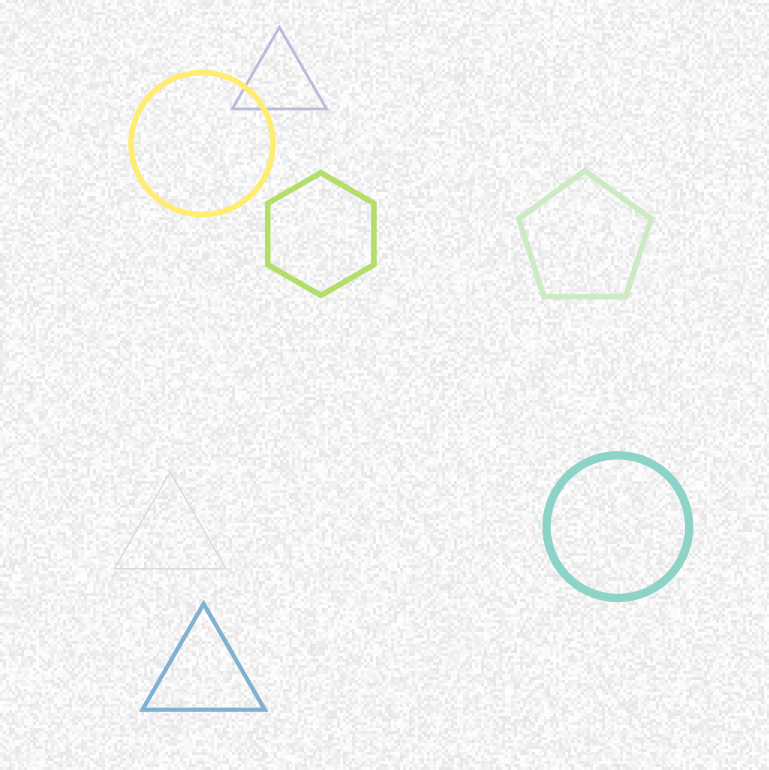[{"shape": "circle", "thickness": 3, "radius": 0.46, "center": [0.802, 0.316]}, {"shape": "triangle", "thickness": 1, "radius": 0.35, "center": [0.363, 0.894]}, {"shape": "triangle", "thickness": 1.5, "radius": 0.46, "center": [0.264, 0.124]}, {"shape": "hexagon", "thickness": 2, "radius": 0.4, "center": [0.417, 0.696]}, {"shape": "triangle", "thickness": 0.5, "radius": 0.42, "center": [0.221, 0.303]}, {"shape": "pentagon", "thickness": 2, "radius": 0.45, "center": [0.76, 0.688]}, {"shape": "circle", "thickness": 2, "radius": 0.46, "center": [0.262, 0.814]}]